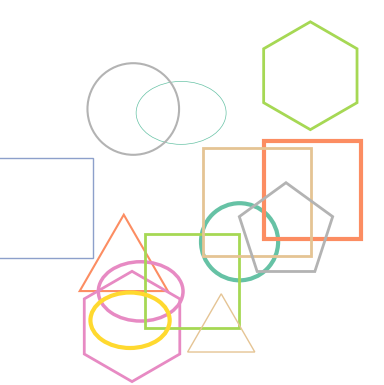[{"shape": "circle", "thickness": 3, "radius": 0.5, "center": [0.622, 0.372]}, {"shape": "oval", "thickness": 0.5, "radius": 0.58, "center": [0.47, 0.707]}, {"shape": "triangle", "thickness": 1.5, "radius": 0.66, "center": [0.321, 0.31]}, {"shape": "square", "thickness": 3, "radius": 0.63, "center": [0.812, 0.507]}, {"shape": "square", "thickness": 1, "radius": 0.65, "center": [0.112, 0.459]}, {"shape": "oval", "thickness": 2.5, "radius": 0.55, "center": [0.365, 0.243]}, {"shape": "hexagon", "thickness": 2, "radius": 0.72, "center": [0.343, 0.152]}, {"shape": "square", "thickness": 2, "radius": 0.61, "center": [0.499, 0.27]}, {"shape": "hexagon", "thickness": 2, "radius": 0.7, "center": [0.806, 0.803]}, {"shape": "oval", "thickness": 3, "radius": 0.51, "center": [0.338, 0.168]}, {"shape": "triangle", "thickness": 1, "radius": 0.5, "center": [0.575, 0.136]}, {"shape": "square", "thickness": 2, "radius": 0.7, "center": [0.667, 0.476]}, {"shape": "pentagon", "thickness": 2, "radius": 0.64, "center": [0.743, 0.398]}, {"shape": "circle", "thickness": 1.5, "radius": 0.59, "center": [0.346, 0.717]}]